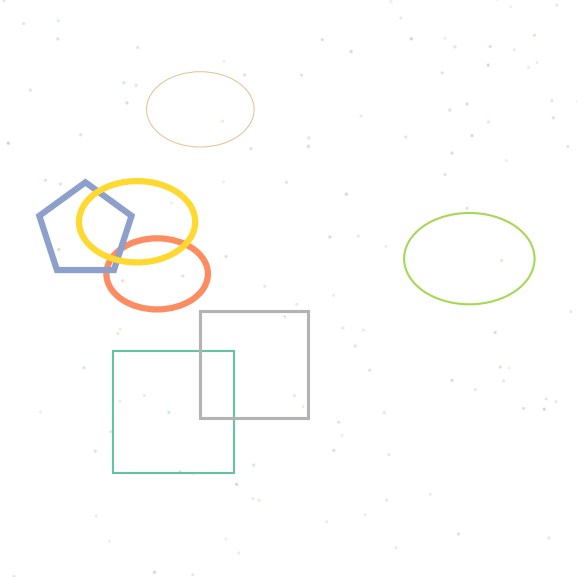[{"shape": "square", "thickness": 1, "radius": 0.53, "center": [0.3, 0.286]}, {"shape": "oval", "thickness": 3, "radius": 0.44, "center": [0.272, 0.525]}, {"shape": "pentagon", "thickness": 3, "radius": 0.42, "center": [0.148, 0.599]}, {"shape": "oval", "thickness": 1, "radius": 0.56, "center": [0.813, 0.551]}, {"shape": "oval", "thickness": 3, "radius": 0.5, "center": [0.237, 0.615]}, {"shape": "oval", "thickness": 0.5, "radius": 0.47, "center": [0.347, 0.81]}, {"shape": "square", "thickness": 1.5, "radius": 0.47, "center": [0.439, 0.368]}]